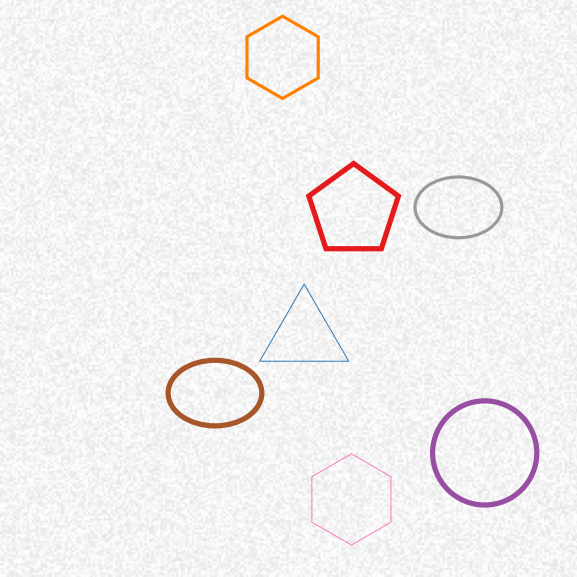[{"shape": "pentagon", "thickness": 2.5, "radius": 0.41, "center": [0.612, 0.634]}, {"shape": "triangle", "thickness": 0.5, "radius": 0.45, "center": [0.527, 0.418]}, {"shape": "circle", "thickness": 2.5, "radius": 0.45, "center": [0.839, 0.215]}, {"shape": "hexagon", "thickness": 1.5, "radius": 0.36, "center": [0.489, 0.9]}, {"shape": "oval", "thickness": 2.5, "radius": 0.41, "center": [0.372, 0.318]}, {"shape": "hexagon", "thickness": 0.5, "radius": 0.4, "center": [0.608, 0.134]}, {"shape": "oval", "thickness": 1.5, "radius": 0.38, "center": [0.794, 0.64]}]